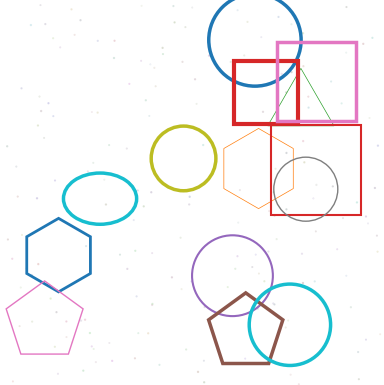[{"shape": "hexagon", "thickness": 2, "radius": 0.48, "center": [0.152, 0.337]}, {"shape": "circle", "thickness": 2.5, "radius": 0.6, "center": [0.662, 0.896]}, {"shape": "hexagon", "thickness": 0.5, "radius": 0.52, "center": [0.672, 0.562]}, {"shape": "triangle", "thickness": 0.5, "radius": 0.5, "center": [0.782, 0.723]}, {"shape": "square", "thickness": 3, "radius": 0.41, "center": [0.691, 0.759]}, {"shape": "square", "thickness": 1.5, "radius": 0.58, "center": [0.821, 0.558]}, {"shape": "circle", "thickness": 1.5, "radius": 0.52, "center": [0.604, 0.284]}, {"shape": "pentagon", "thickness": 2.5, "radius": 0.51, "center": [0.638, 0.138]}, {"shape": "pentagon", "thickness": 1, "radius": 0.53, "center": [0.116, 0.165]}, {"shape": "square", "thickness": 2.5, "radius": 0.51, "center": [0.823, 0.788]}, {"shape": "circle", "thickness": 1, "radius": 0.42, "center": [0.794, 0.509]}, {"shape": "circle", "thickness": 2.5, "radius": 0.42, "center": [0.477, 0.589]}, {"shape": "circle", "thickness": 2.5, "radius": 0.53, "center": [0.753, 0.156]}, {"shape": "oval", "thickness": 2.5, "radius": 0.48, "center": [0.26, 0.484]}]